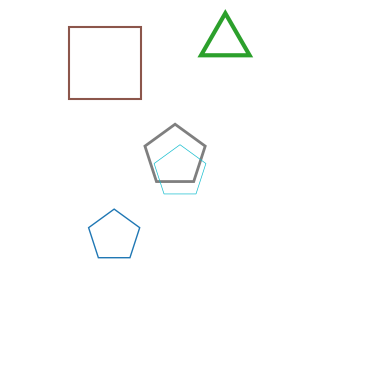[{"shape": "pentagon", "thickness": 1, "radius": 0.35, "center": [0.297, 0.387]}, {"shape": "triangle", "thickness": 3, "radius": 0.36, "center": [0.585, 0.893]}, {"shape": "square", "thickness": 1.5, "radius": 0.47, "center": [0.273, 0.836]}, {"shape": "pentagon", "thickness": 2, "radius": 0.41, "center": [0.455, 0.595]}, {"shape": "pentagon", "thickness": 0.5, "radius": 0.35, "center": [0.468, 0.553]}]